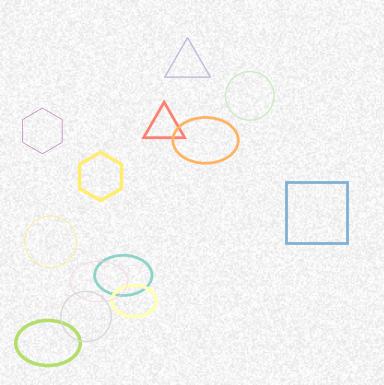[{"shape": "oval", "thickness": 2, "radius": 0.37, "center": [0.32, 0.285]}, {"shape": "oval", "thickness": 2.5, "radius": 0.29, "center": [0.348, 0.218]}, {"shape": "triangle", "thickness": 1, "radius": 0.34, "center": [0.487, 0.834]}, {"shape": "triangle", "thickness": 2, "radius": 0.31, "center": [0.426, 0.673]}, {"shape": "square", "thickness": 2, "radius": 0.4, "center": [0.822, 0.448]}, {"shape": "oval", "thickness": 2, "radius": 0.42, "center": [0.534, 0.635]}, {"shape": "oval", "thickness": 2.5, "radius": 0.42, "center": [0.125, 0.109]}, {"shape": "oval", "thickness": 0.5, "radius": 0.38, "center": [0.257, 0.268]}, {"shape": "circle", "thickness": 1, "radius": 0.33, "center": [0.224, 0.178]}, {"shape": "hexagon", "thickness": 0.5, "radius": 0.3, "center": [0.11, 0.66]}, {"shape": "circle", "thickness": 1, "radius": 0.32, "center": [0.649, 0.751]}, {"shape": "circle", "thickness": 0.5, "radius": 0.34, "center": [0.132, 0.372]}, {"shape": "hexagon", "thickness": 2.5, "radius": 0.31, "center": [0.261, 0.542]}]